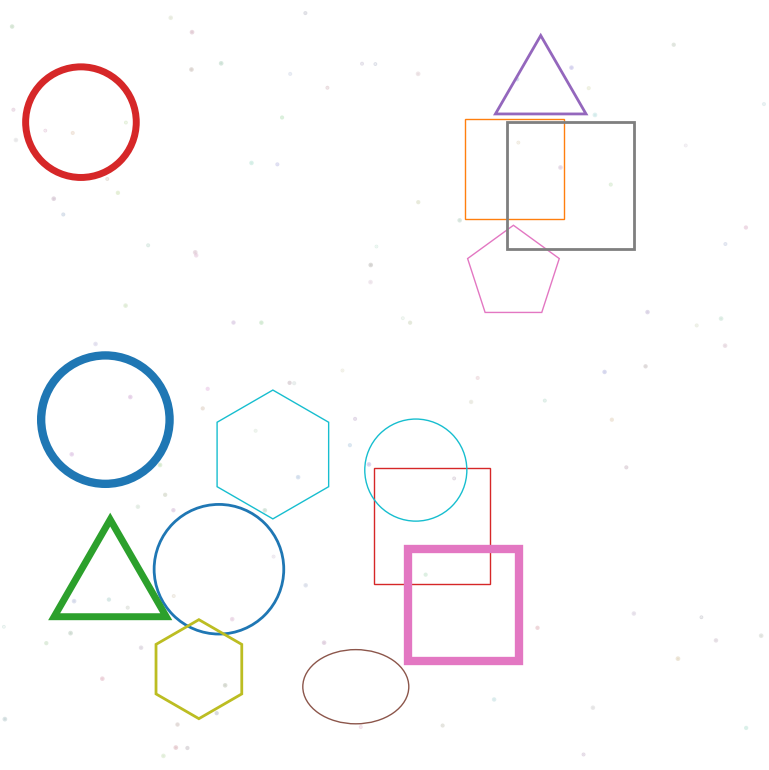[{"shape": "circle", "thickness": 3, "radius": 0.42, "center": [0.137, 0.455]}, {"shape": "circle", "thickness": 1, "radius": 0.42, "center": [0.284, 0.261]}, {"shape": "square", "thickness": 0.5, "radius": 0.32, "center": [0.668, 0.781]}, {"shape": "triangle", "thickness": 2.5, "radius": 0.42, "center": [0.143, 0.241]}, {"shape": "square", "thickness": 0.5, "radius": 0.38, "center": [0.56, 0.316]}, {"shape": "circle", "thickness": 2.5, "radius": 0.36, "center": [0.105, 0.841]}, {"shape": "triangle", "thickness": 1, "radius": 0.34, "center": [0.702, 0.886]}, {"shape": "oval", "thickness": 0.5, "radius": 0.34, "center": [0.462, 0.108]}, {"shape": "square", "thickness": 3, "radius": 0.36, "center": [0.602, 0.214]}, {"shape": "pentagon", "thickness": 0.5, "radius": 0.31, "center": [0.667, 0.645]}, {"shape": "square", "thickness": 1, "radius": 0.41, "center": [0.741, 0.759]}, {"shape": "hexagon", "thickness": 1, "radius": 0.32, "center": [0.258, 0.131]}, {"shape": "circle", "thickness": 0.5, "radius": 0.33, "center": [0.54, 0.389]}, {"shape": "hexagon", "thickness": 0.5, "radius": 0.42, "center": [0.354, 0.41]}]